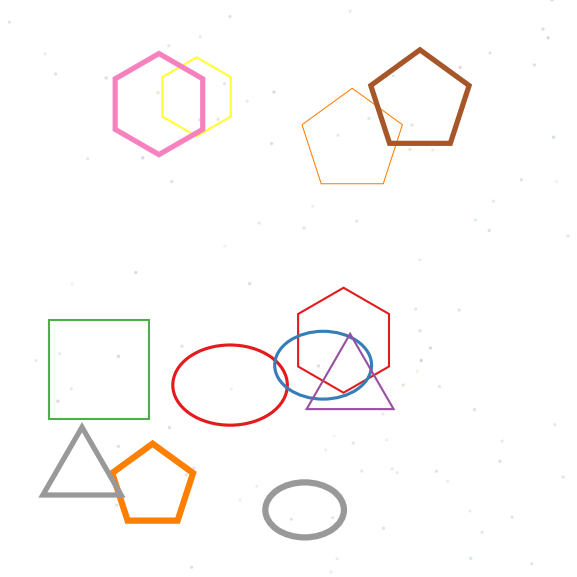[{"shape": "hexagon", "thickness": 1, "radius": 0.45, "center": [0.595, 0.41]}, {"shape": "oval", "thickness": 1.5, "radius": 0.5, "center": [0.398, 0.332]}, {"shape": "oval", "thickness": 1.5, "radius": 0.42, "center": [0.56, 0.367]}, {"shape": "square", "thickness": 1, "radius": 0.43, "center": [0.172, 0.359]}, {"shape": "triangle", "thickness": 1, "radius": 0.43, "center": [0.606, 0.334]}, {"shape": "pentagon", "thickness": 3, "radius": 0.37, "center": [0.264, 0.157]}, {"shape": "pentagon", "thickness": 0.5, "radius": 0.46, "center": [0.61, 0.755]}, {"shape": "hexagon", "thickness": 1, "radius": 0.34, "center": [0.34, 0.831]}, {"shape": "pentagon", "thickness": 2.5, "radius": 0.45, "center": [0.727, 0.823]}, {"shape": "hexagon", "thickness": 2.5, "radius": 0.44, "center": [0.275, 0.819]}, {"shape": "triangle", "thickness": 2.5, "radius": 0.39, "center": [0.142, 0.181]}, {"shape": "oval", "thickness": 3, "radius": 0.34, "center": [0.528, 0.116]}]